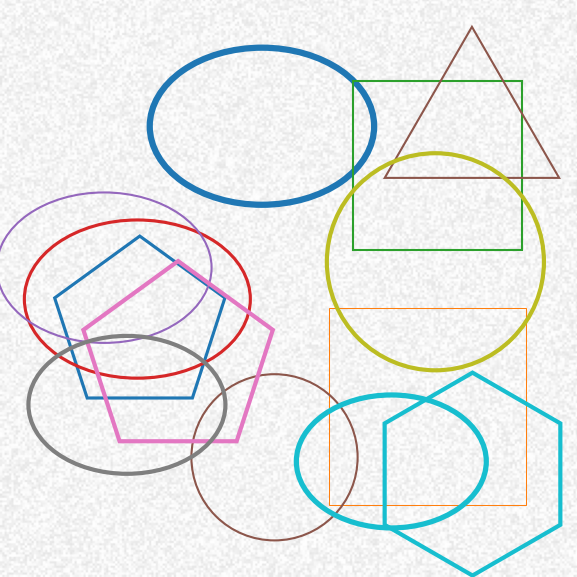[{"shape": "oval", "thickness": 3, "radius": 0.97, "center": [0.454, 0.781]}, {"shape": "pentagon", "thickness": 1.5, "radius": 0.77, "center": [0.242, 0.435]}, {"shape": "square", "thickness": 0.5, "radius": 0.85, "center": [0.741, 0.295]}, {"shape": "square", "thickness": 1, "radius": 0.73, "center": [0.758, 0.712]}, {"shape": "oval", "thickness": 1.5, "radius": 0.98, "center": [0.238, 0.481]}, {"shape": "oval", "thickness": 1, "radius": 0.93, "center": [0.18, 0.536]}, {"shape": "circle", "thickness": 1, "radius": 0.72, "center": [0.475, 0.207]}, {"shape": "triangle", "thickness": 1, "radius": 0.87, "center": [0.817, 0.778]}, {"shape": "pentagon", "thickness": 2, "radius": 0.86, "center": [0.308, 0.375]}, {"shape": "oval", "thickness": 2, "radius": 0.85, "center": [0.22, 0.298]}, {"shape": "circle", "thickness": 2, "radius": 0.94, "center": [0.754, 0.546]}, {"shape": "hexagon", "thickness": 2, "radius": 0.88, "center": [0.818, 0.178]}, {"shape": "oval", "thickness": 2.5, "radius": 0.82, "center": [0.678, 0.2]}]